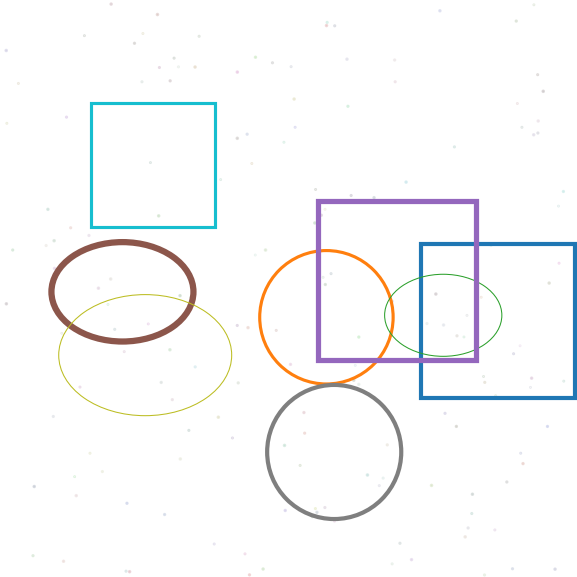[{"shape": "square", "thickness": 2, "radius": 0.67, "center": [0.862, 0.444]}, {"shape": "circle", "thickness": 1.5, "radius": 0.58, "center": [0.565, 0.45]}, {"shape": "oval", "thickness": 0.5, "radius": 0.51, "center": [0.768, 0.453]}, {"shape": "square", "thickness": 2.5, "radius": 0.69, "center": [0.687, 0.513]}, {"shape": "oval", "thickness": 3, "radius": 0.61, "center": [0.212, 0.494]}, {"shape": "circle", "thickness": 2, "radius": 0.58, "center": [0.579, 0.216]}, {"shape": "oval", "thickness": 0.5, "radius": 0.75, "center": [0.251, 0.384]}, {"shape": "square", "thickness": 1.5, "radius": 0.54, "center": [0.265, 0.713]}]